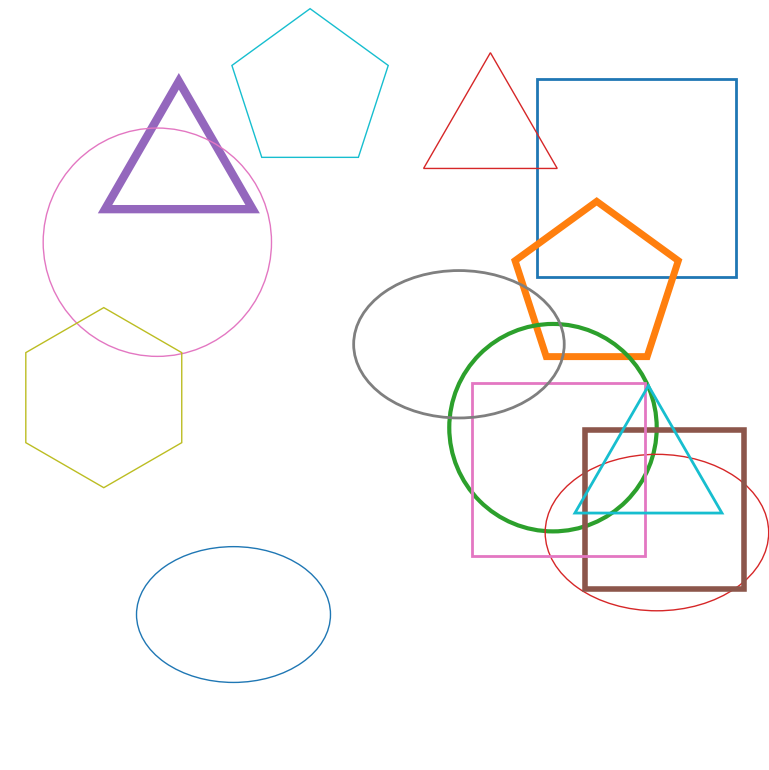[{"shape": "oval", "thickness": 0.5, "radius": 0.63, "center": [0.303, 0.202]}, {"shape": "square", "thickness": 1, "radius": 0.64, "center": [0.827, 0.769]}, {"shape": "pentagon", "thickness": 2.5, "radius": 0.56, "center": [0.775, 0.627]}, {"shape": "circle", "thickness": 1.5, "radius": 0.67, "center": [0.718, 0.445]}, {"shape": "triangle", "thickness": 0.5, "radius": 0.5, "center": [0.637, 0.831]}, {"shape": "oval", "thickness": 0.5, "radius": 0.73, "center": [0.853, 0.308]}, {"shape": "triangle", "thickness": 3, "radius": 0.55, "center": [0.232, 0.784]}, {"shape": "square", "thickness": 2, "radius": 0.52, "center": [0.863, 0.338]}, {"shape": "circle", "thickness": 0.5, "radius": 0.74, "center": [0.204, 0.685]}, {"shape": "square", "thickness": 1, "radius": 0.56, "center": [0.726, 0.391]}, {"shape": "oval", "thickness": 1, "radius": 0.68, "center": [0.596, 0.553]}, {"shape": "hexagon", "thickness": 0.5, "radius": 0.58, "center": [0.135, 0.484]}, {"shape": "pentagon", "thickness": 0.5, "radius": 0.53, "center": [0.403, 0.882]}, {"shape": "triangle", "thickness": 1, "radius": 0.55, "center": [0.842, 0.389]}]